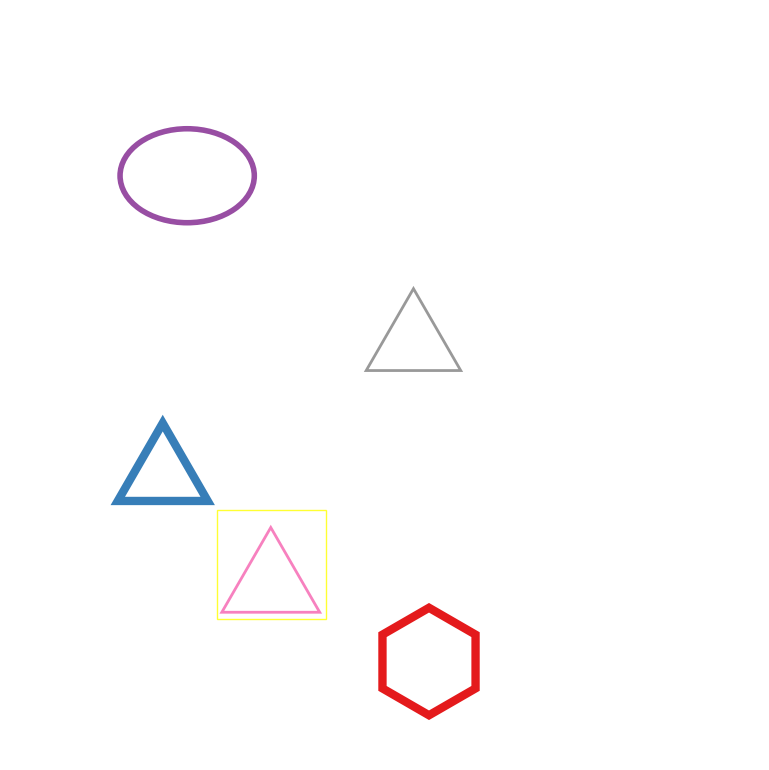[{"shape": "hexagon", "thickness": 3, "radius": 0.35, "center": [0.557, 0.141]}, {"shape": "triangle", "thickness": 3, "radius": 0.34, "center": [0.211, 0.383]}, {"shape": "oval", "thickness": 2, "radius": 0.44, "center": [0.243, 0.772]}, {"shape": "square", "thickness": 0.5, "radius": 0.35, "center": [0.353, 0.267]}, {"shape": "triangle", "thickness": 1, "radius": 0.37, "center": [0.352, 0.242]}, {"shape": "triangle", "thickness": 1, "radius": 0.35, "center": [0.537, 0.554]}]